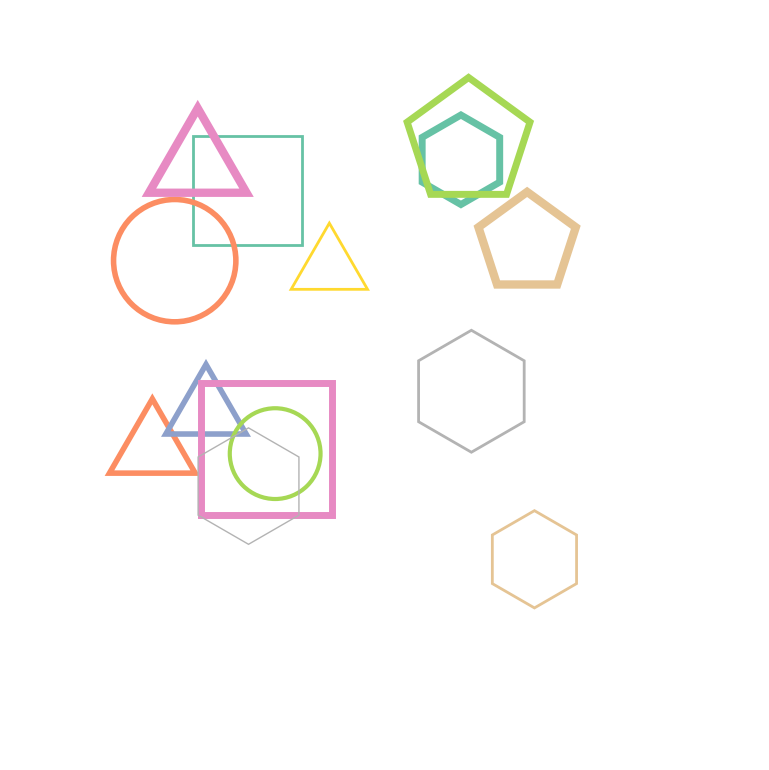[{"shape": "square", "thickness": 1, "radius": 0.35, "center": [0.322, 0.753]}, {"shape": "hexagon", "thickness": 2.5, "radius": 0.29, "center": [0.599, 0.793]}, {"shape": "triangle", "thickness": 2, "radius": 0.32, "center": [0.198, 0.418]}, {"shape": "circle", "thickness": 2, "radius": 0.4, "center": [0.227, 0.661]}, {"shape": "triangle", "thickness": 2, "radius": 0.3, "center": [0.268, 0.466]}, {"shape": "square", "thickness": 2.5, "radius": 0.43, "center": [0.346, 0.417]}, {"shape": "triangle", "thickness": 3, "radius": 0.37, "center": [0.257, 0.786]}, {"shape": "circle", "thickness": 1.5, "radius": 0.29, "center": [0.357, 0.411]}, {"shape": "pentagon", "thickness": 2.5, "radius": 0.42, "center": [0.609, 0.815]}, {"shape": "triangle", "thickness": 1, "radius": 0.29, "center": [0.428, 0.653]}, {"shape": "hexagon", "thickness": 1, "radius": 0.32, "center": [0.694, 0.274]}, {"shape": "pentagon", "thickness": 3, "radius": 0.33, "center": [0.685, 0.684]}, {"shape": "hexagon", "thickness": 0.5, "radius": 0.38, "center": [0.323, 0.369]}, {"shape": "hexagon", "thickness": 1, "radius": 0.4, "center": [0.612, 0.492]}]